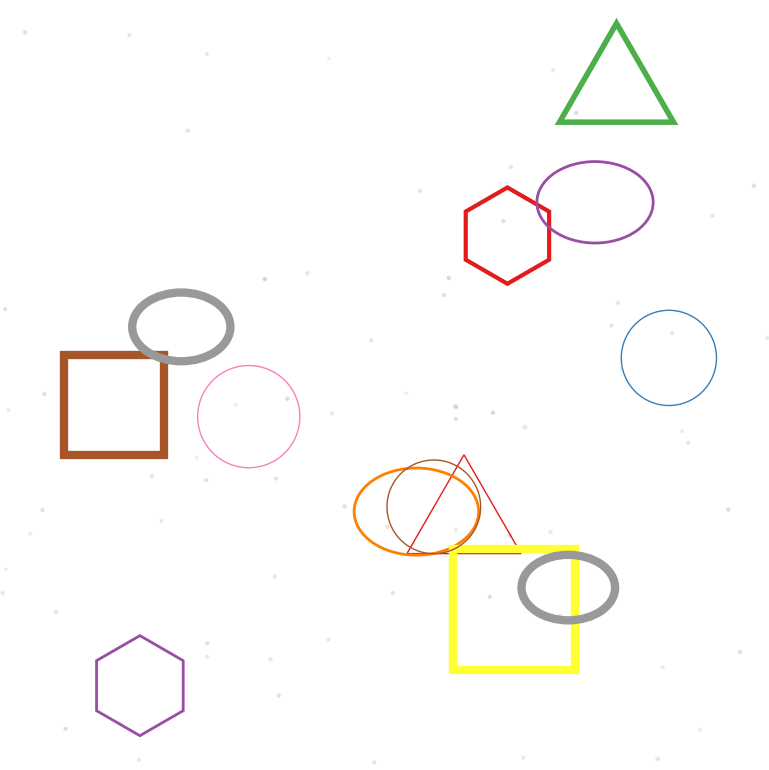[{"shape": "triangle", "thickness": 0.5, "radius": 0.43, "center": [0.603, 0.324]}, {"shape": "hexagon", "thickness": 1.5, "radius": 0.31, "center": [0.659, 0.694]}, {"shape": "circle", "thickness": 0.5, "radius": 0.31, "center": [0.869, 0.535]}, {"shape": "triangle", "thickness": 2, "radius": 0.43, "center": [0.801, 0.884]}, {"shape": "oval", "thickness": 1, "radius": 0.38, "center": [0.773, 0.737]}, {"shape": "hexagon", "thickness": 1, "radius": 0.32, "center": [0.182, 0.11]}, {"shape": "oval", "thickness": 1, "radius": 0.4, "center": [0.541, 0.336]}, {"shape": "square", "thickness": 3, "radius": 0.39, "center": [0.667, 0.208]}, {"shape": "square", "thickness": 3, "radius": 0.32, "center": [0.148, 0.474]}, {"shape": "circle", "thickness": 0.5, "radius": 0.3, "center": [0.563, 0.342]}, {"shape": "circle", "thickness": 0.5, "radius": 0.33, "center": [0.323, 0.459]}, {"shape": "oval", "thickness": 3, "radius": 0.3, "center": [0.738, 0.237]}, {"shape": "oval", "thickness": 3, "radius": 0.32, "center": [0.235, 0.575]}]